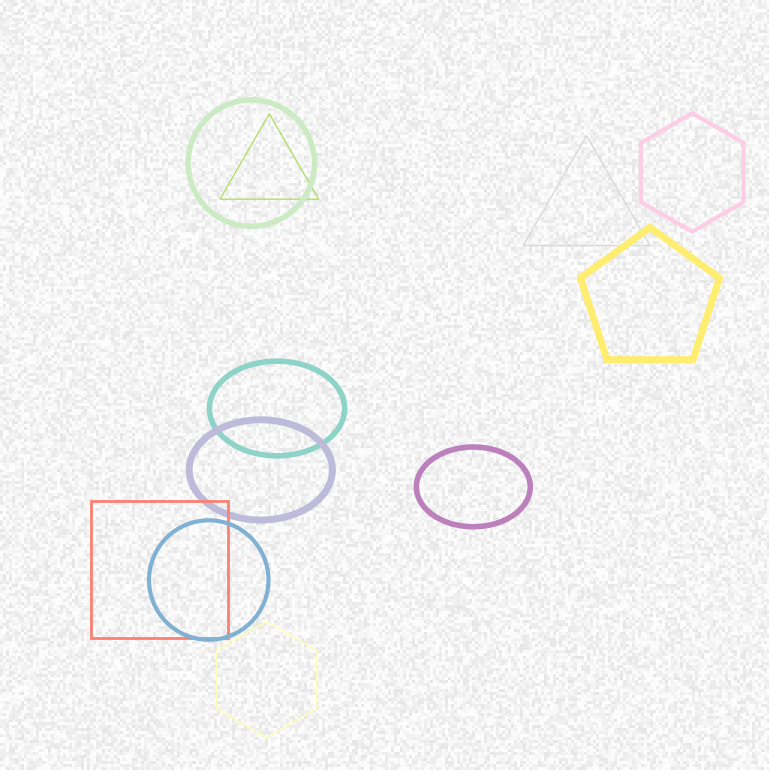[{"shape": "oval", "thickness": 2, "radius": 0.44, "center": [0.36, 0.47]}, {"shape": "hexagon", "thickness": 0.5, "radius": 0.38, "center": [0.346, 0.118]}, {"shape": "oval", "thickness": 2.5, "radius": 0.47, "center": [0.339, 0.39]}, {"shape": "square", "thickness": 1, "radius": 0.45, "center": [0.207, 0.26]}, {"shape": "circle", "thickness": 1.5, "radius": 0.39, "center": [0.271, 0.247]}, {"shape": "triangle", "thickness": 0.5, "radius": 0.37, "center": [0.35, 0.778]}, {"shape": "hexagon", "thickness": 1.5, "radius": 0.38, "center": [0.899, 0.776]}, {"shape": "triangle", "thickness": 0.5, "radius": 0.48, "center": [0.762, 0.729]}, {"shape": "oval", "thickness": 2, "radius": 0.37, "center": [0.615, 0.368]}, {"shape": "circle", "thickness": 2, "radius": 0.41, "center": [0.326, 0.788]}, {"shape": "pentagon", "thickness": 2.5, "radius": 0.47, "center": [0.844, 0.61]}]